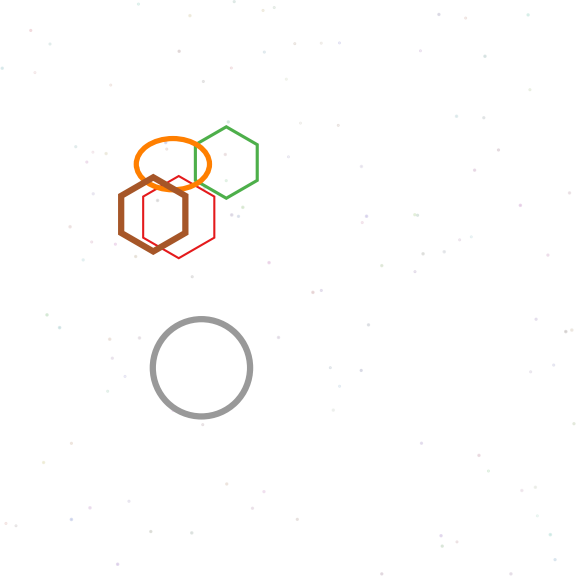[{"shape": "hexagon", "thickness": 1, "radius": 0.36, "center": [0.31, 0.623]}, {"shape": "hexagon", "thickness": 1.5, "radius": 0.31, "center": [0.392, 0.718]}, {"shape": "oval", "thickness": 2.5, "radius": 0.32, "center": [0.299, 0.715]}, {"shape": "hexagon", "thickness": 3, "radius": 0.32, "center": [0.265, 0.628]}, {"shape": "circle", "thickness": 3, "radius": 0.42, "center": [0.349, 0.362]}]